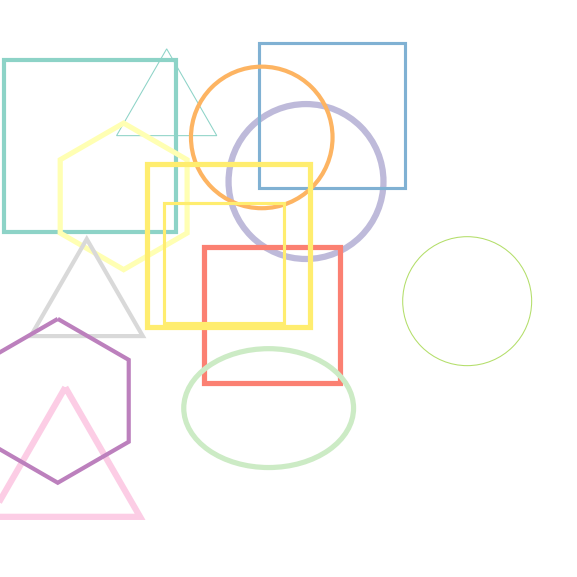[{"shape": "triangle", "thickness": 0.5, "radius": 0.5, "center": [0.289, 0.814]}, {"shape": "square", "thickness": 2, "radius": 0.74, "center": [0.156, 0.746]}, {"shape": "hexagon", "thickness": 2.5, "radius": 0.63, "center": [0.214, 0.659]}, {"shape": "circle", "thickness": 3, "radius": 0.67, "center": [0.53, 0.685]}, {"shape": "square", "thickness": 2.5, "radius": 0.59, "center": [0.47, 0.453]}, {"shape": "square", "thickness": 1.5, "radius": 0.63, "center": [0.575, 0.799]}, {"shape": "circle", "thickness": 2, "radius": 0.61, "center": [0.453, 0.761]}, {"shape": "circle", "thickness": 0.5, "radius": 0.56, "center": [0.809, 0.478]}, {"shape": "triangle", "thickness": 3, "radius": 0.75, "center": [0.113, 0.179]}, {"shape": "triangle", "thickness": 2, "radius": 0.56, "center": [0.15, 0.473]}, {"shape": "hexagon", "thickness": 2, "radius": 0.71, "center": [0.1, 0.305]}, {"shape": "oval", "thickness": 2.5, "radius": 0.74, "center": [0.465, 0.292]}, {"shape": "square", "thickness": 2.5, "radius": 0.71, "center": [0.396, 0.573]}, {"shape": "square", "thickness": 1.5, "radius": 0.52, "center": [0.388, 0.543]}]